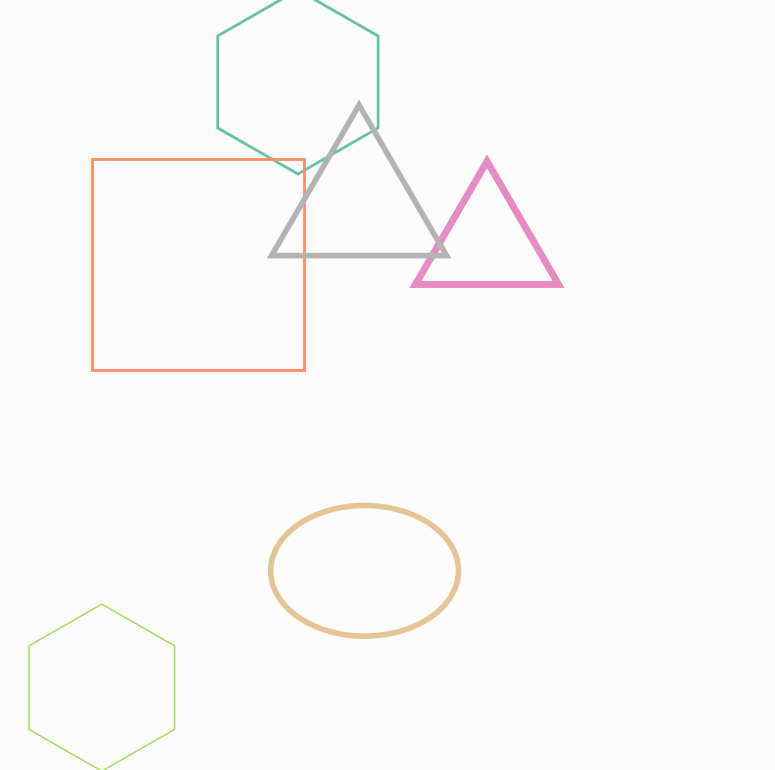[{"shape": "hexagon", "thickness": 1, "radius": 0.6, "center": [0.384, 0.894]}, {"shape": "square", "thickness": 1, "radius": 0.68, "center": [0.255, 0.656]}, {"shape": "triangle", "thickness": 2.5, "radius": 0.53, "center": [0.628, 0.684]}, {"shape": "hexagon", "thickness": 0.5, "radius": 0.54, "center": [0.131, 0.107]}, {"shape": "oval", "thickness": 2, "radius": 0.61, "center": [0.47, 0.259]}, {"shape": "triangle", "thickness": 2, "radius": 0.65, "center": [0.463, 0.733]}]